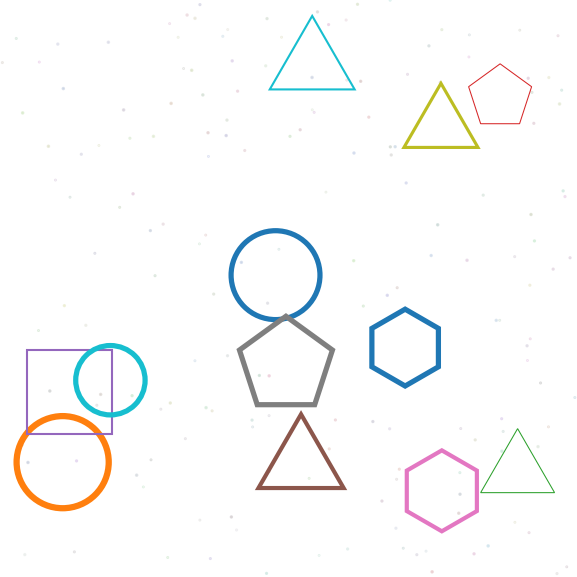[{"shape": "hexagon", "thickness": 2.5, "radius": 0.33, "center": [0.702, 0.397]}, {"shape": "circle", "thickness": 2.5, "radius": 0.38, "center": [0.477, 0.523]}, {"shape": "circle", "thickness": 3, "radius": 0.4, "center": [0.109, 0.199]}, {"shape": "triangle", "thickness": 0.5, "radius": 0.37, "center": [0.896, 0.183]}, {"shape": "pentagon", "thickness": 0.5, "radius": 0.29, "center": [0.866, 0.831]}, {"shape": "square", "thickness": 1, "radius": 0.37, "center": [0.12, 0.32]}, {"shape": "triangle", "thickness": 2, "radius": 0.43, "center": [0.521, 0.197]}, {"shape": "hexagon", "thickness": 2, "radius": 0.35, "center": [0.765, 0.149]}, {"shape": "pentagon", "thickness": 2.5, "radius": 0.42, "center": [0.495, 0.367]}, {"shape": "triangle", "thickness": 1.5, "radius": 0.37, "center": [0.764, 0.781]}, {"shape": "triangle", "thickness": 1, "radius": 0.42, "center": [0.541, 0.887]}, {"shape": "circle", "thickness": 2.5, "radius": 0.3, "center": [0.191, 0.341]}]